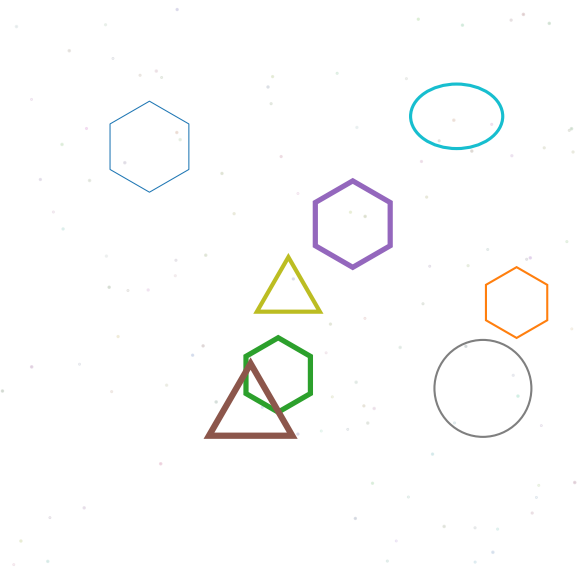[{"shape": "hexagon", "thickness": 0.5, "radius": 0.39, "center": [0.259, 0.745]}, {"shape": "hexagon", "thickness": 1, "radius": 0.31, "center": [0.895, 0.475]}, {"shape": "hexagon", "thickness": 2.5, "radius": 0.32, "center": [0.482, 0.35]}, {"shape": "hexagon", "thickness": 2.5, "radius": 0.37, "center": [0.611, 0.611]}, {"shape": "triangle", "thickness": 3, "radius": 0.42, "center": [0.434, 0.286]}, {"shape": "circle", "thickness": 1, "radius": 0.42, "center": [0.836, 0.327]}, {"shape": "triangle", "thickness": 2, "radius": 0.31, "center": [0.499, 0.491]}, {"shape": "oval", "thickness": 1.5, "radius": 0.4, "center": [0.791, 0.798]}]